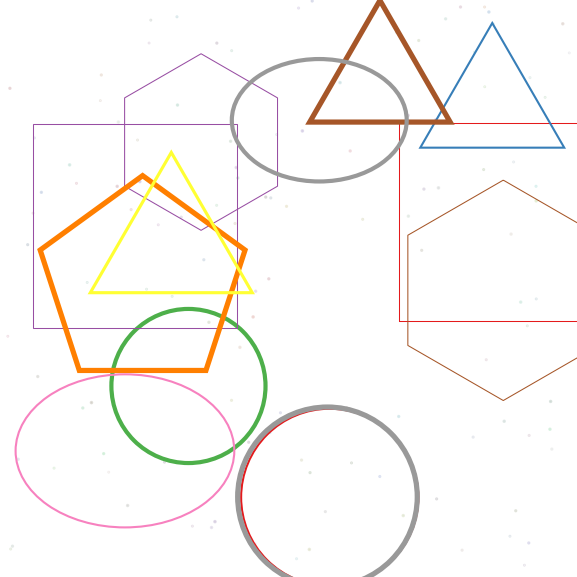[{"shape": "circle", "thickness": 1, "radius": 0.77, "center": [0.571, 0.138]}, {"shape": "square", "thickness": 0.5, "radius": 0.86, "center": [0.862, 0.615]}, {"shape": "triangle", "thickness": 1, "radius": 0.72, "center": [0.852, 0.815]}, {"shape": "circle", "thickness": 2, "radius": 0.67, "center": [0.326, 0.331]}, {"shape": "hexagon", "thickness": 0.5, "radius": 0.76, "center": [0.348, 0.753]}, {"shape": "square", "thickness": 0.5, "radius": 0.88, "center": [0.234, 0.608]}, {"shape": "pentagon", "thickness": 2.5, "radius": 0.93, "center": [0.247, 0.509]}, {"shape": "triangle", "thickness": 1.5, "radius": 0.81, "center": [0.297, 0.573]}, {"shape": "triangle", "thickness": 2.5, "radius": 0.7, "center": [0.658, 0.858]}, {"shape": "hexagon", "thickness": 0.5, "radius": 0.95, "center": [0.871, 0.496]}, {"shape": "oval", "thickness": 1, "radius": 0.95, "center": [0.216, 0.218]}, {"shape": "oval", "thickness": 2, "radius": 0.76, "center": [0.553, 0.791]}, {"shape": "circle", "thickness": 2.5, "radius": 0.78, "center": [0.567, 0.139]}]